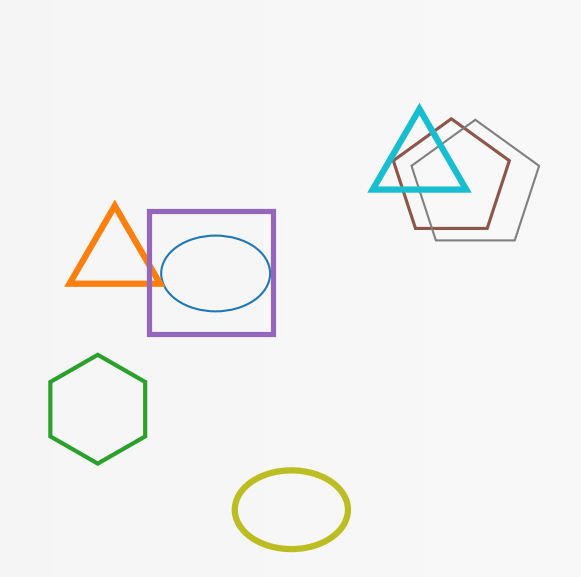[{"shape": "oval", "thickness": 1, "radius": 0.47, "center": [0.371, 0.526]}, {"shape": "triangle", "thickness": 3, "radius": 0.45, "center": [0.198, 0.553]}, {"shape": "hexagon", "thickness": 2, "radius": 0.47, "center": [0.168, 0.291]}, {"shape": "square", "thickness": 2.5, "radius": 0.54, "center": [0.363, 0.527]}, {"shape": "pentagon", "thickness": 1.5, "radius": 0.52, "center": [0.777, 0.688]}, {"shape": "pentagon", "thickness": 1, "radius": 0.58, "center": [0.818, 0.676]}, {"shape": "oval", "thickness": 3, "radius": 0.49, "center": [0.501, 0.116]}, {"shape": "triangle", "thickness": 3, "radius": 0.46, "center": [0.722, 0.717]}]